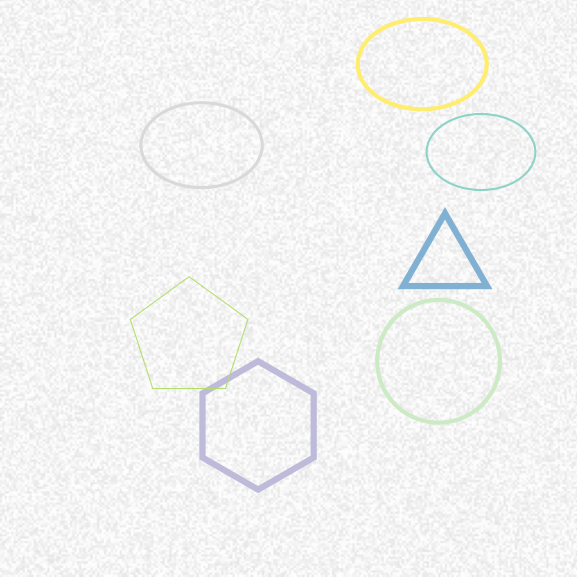[{"shape": "oval", "thickness": 1, "radius": 0.47, "center": [0.833, 0.736]}, {"shape": "hexagon", "thickness": 3, "radius": 0.56, "center": [0.447, 0.262]}, {"shape": "triangle", "thickness": 3, "radius": 0.42, "center": [0.771, 0.546]}, {"shape": "pentagon", "thickness": 0.5, "radius": 0.54, "center": [0.327, 0.413]}, {"shape": "oval", "thickness": 1.5, "radius": 0.53, "center": [0.349, 0.748]}, {"shape": "circle", "thickness": 2, "radius": 0.53, "center": [0.76, 0.374]}, {"shape": "oval", "thickness": 2, "radius": 0.56, "center": [0.731, 0.888]}]